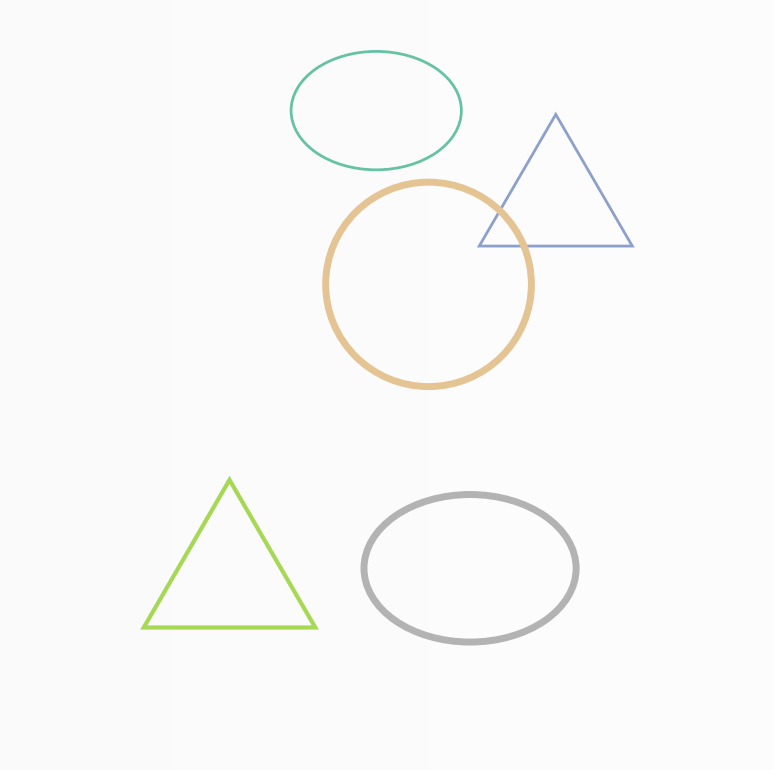[{"shape": "oval", "thickness": 1, "radius": 0.55, "center": [0.485, 0.856]}, {"shape": "triangle", "thickness": 1, "radius": 0.57, "center": [0.717, 0.737]}, {"shape": "triangle", "thickness": 1.5, "radius": 0.64, "center": [0.296, 0.249]}, {"shape": "circle", "thickness": 2.5, "radius": 0.66, "center": [0.553, 0.631]}, {"shape": "oval", "thickness": 2.5, "radius": 0.68, "center": [0.607, 0.262]}]